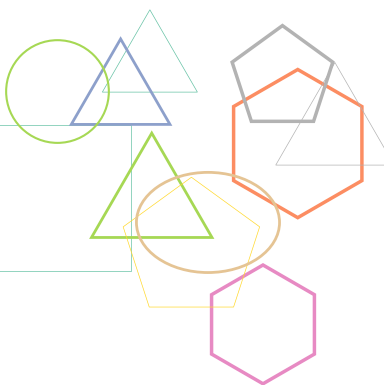[{"shape": "square", "thickness": 0.5, "radius": 0.94, "center": [0.151, 0.486]}, {"shape": "triangle", "thickness": 0.5, "radius": 0.71, "center": [0.389, 0.832]}, {"shape": "hexagon", "thickness": 2.5, "radius": 0.96, "center": [0.773, 0.627]}, {"shape": "triangle", "thickness": 2, "radius": 0.74, "center": [0.313, 0.751]}, {"shape": "hexagon", "thickness": 2.5, "radius": 0.77, "center": [0.683, 0.157]}, {"shape": "triangle", "thickness": 2, "radius": 0.9, "center": [0.394, 0.474]}, {"shape": "circle", "thickness": 1.5, "radius": 0.67, "center": [0.149, 0.762]}, {"shape": "pentagon", "thickness": 0.5, "radius": 0.93, "center": [0.497, 0.353]}, {"shape": "oval", "thickness": 2, "radius": 0.93, "center": [0.54, 0.422]}, {"shape": "triangle", "thickness": 0.5, "radius": 0.89, "center": [0.87, 0.66]}, {"shape": "pentagon", "thickness": 2.5, "radius": 0.69, "center": [0.734, 0.796]}]